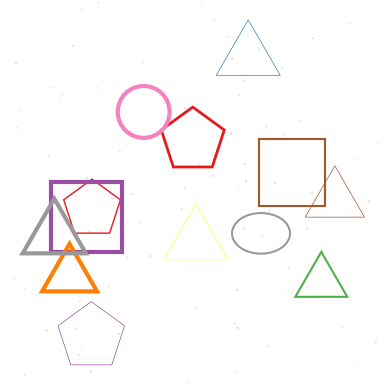[{"shape": "pentagon", "thickness": 1, "radius": 0.39, "center": [0.239, 0.457]}, {"shape": "pentagon", "thickness": 2, "radius": 0.43, "center": [0.501, 0.636]}, {"shape": "triangle", "thickness": 0.5, "radius": 0.48, "center": [0.645, 0.852]}, {"shape": "triangle", "thickness": 1.5, "radius": 0.39, "center": [0.835, 0.268]}, {"shape": "pentagon", "thickness": 0.5, "radius": 0.45, "center": [0.237, 0.126]}, {"shape": "square", "thickness": 3, "radius": 0.46, "center": [0.225, 0.437]}, {"shape": "triangle", "thickness": 3, "radius": 0.41, "center": [0.181, 0.284]}, {"shape": "triangle", "thickness": 0.5, "radius": 0.48, "center": [0.509, 0.374]}, {"shape": "triangle", "thickness": 0.5, "radius": 0.44, "center": [0.87, 0.48]}, {"shape": "square", "thickness": 1.5, "radius": 0.43, "center": [0.758, 0.552]}, {"shape": "circle", "thickness": 3, "radius": 0.34, "center": [0.373, 0.709]}, {"shape": "oval", "thickness": 1.5, "radius": 0.38, "center": [0.678, 0.394]}, {"shape": "triangle", "thickness": 3, "radius": 0.47, "center": [0.141, 0.389]}]